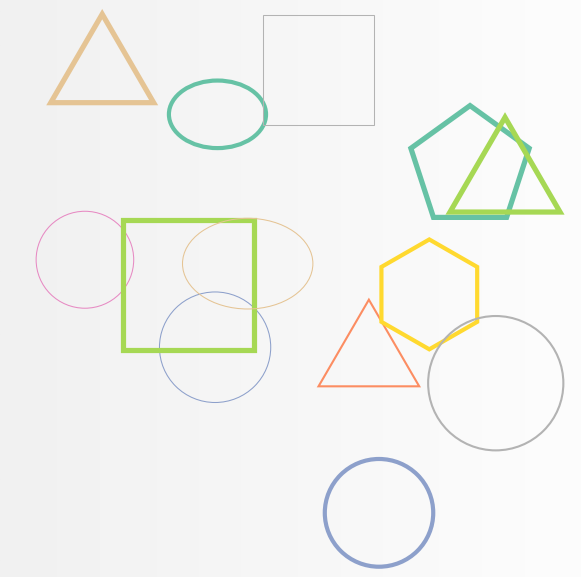[{"shape": "oval", "thickness": 2, "radius": 0.42, "center": [0.374, 0.801]}, {"shape": "pentagon", "thickness": 2.5, "radius": 0.54, "center": [0.809, 0.709]}, {"shape": "triangle", "thickness": 1, "radius": 0.5, "center": [0.635, 0.38]}, {"shape": "circle", "thickness": 0.5, "radius": 0.48, "center": [0.37, 0.398]}, {"shape": "circle", "thickness": 2, "radius": 0.47, "center": [0.652, 0.111]}, {"shape": "circle", "thickness": 0.5, "radius": 0.42, "center": [0.146, 0.549]}, {"shape": "square", "thickness": 2.5, "radius": 0.56, "center": [0.324, 0.505]}, {"shape": "triangle", "thickness": 2.5, "radius": 0.55, "center": [0.869, 0.687]}, {"shape": "hexagon", "thickness": 2, "radius": 0.48, "center": [0.739, 0.489]}, {"shape": "oval", "thickness": 0.5, "radius": 0.56, "center": [0.426, 0.543]}, {"shape": "triangle", "thickness": 2.5, "radius": 0.51, "center": [0.176, 0.872]}, {"shape": "circle", "thickness": 1, "radius": 0.58, "center": [0.853, 0.336]}, {"shape": "square", "thickness": 0.5, "radius": 0.48, "center": [0.548, 0.878]}]